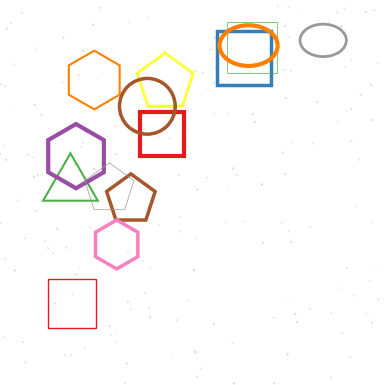[{"shape": "square", "thickness": 3, "radius": 0.29, "center": [0.42, 0.651]}, {"shape": "square", "thickness": 1, "radius": 0.32, "center": [0.187, 0.212]}, {"shape": "square", "thickness": 2.5, "radius": 0.35, "center": [0.634, 0.849]}, {"shape": "square", "thickness": 0.5, "radius": 0.33, "center": [0.654, 0.876]}, {"shape": "triangle", "thickness": 1.5, "radius": 0.41, "center": [0.183, 0.52]}, {"shape": "hexagon", "thickness": 3, "radius": 0.42, "center": [0.198, 0.594]}, {"shape": "oval", "thickness": 3, "radius": 0.38, "center": [0.646, 0.882]}, {"shape": "hexagon", "thickness": 1.5, "radius": 0.38, "center": [0.245, 0.792]}, {"shape": "pentagon", "thickness": 2, "radius": 0.38, "center": [0.429, 0.786]}, {"shape": "pentagon", "thickness": 2.5, "radius": 0.33, "center": [0.34, 0.482]}, {"shape": "circle", "thickness": 2.5, "radius": 0.36, "center": [0.383, 0.724]}, {"shape": "hexagon", "thickness": 2.5, "radius": 0.32, "center": [0.303, 0.365]}, {"shape": "pentagon", "thickness": 0.5, "radius": 0.34, "center": [0.284, 0.51]}, {"shape": "oval", "thickness": 2, "radius": 0.3, "center": [0.839, 0.895]}]